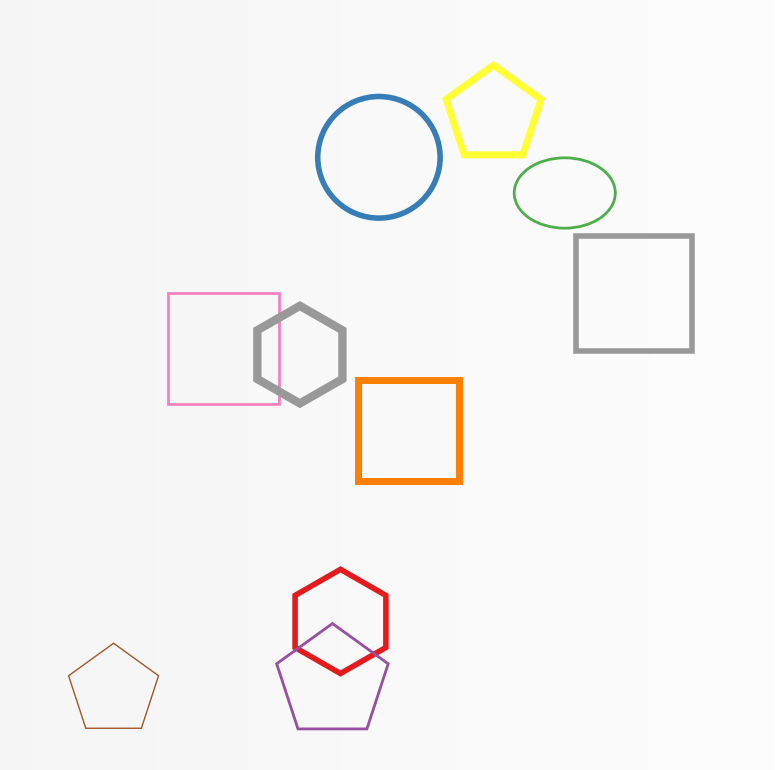[{"shape": "hexagon", "thickness": 2, "radius": 0.34, "center": [0.439, 0.193]}, {"shape": "circle", "thickness": 2, "radius": 0.39, "center": [0.489, 0.796]}, {"shape": "oval", "thickness": 1, "radius": 0.33, "center": [0.729, 0.749]}, {"shape": "pentagon", "thickness": 1, "radius": 0.38, "center": [0.429, 0.115]}, {"shape": "square", "thickness": 2.5, "radius": 0.33, "center": [0.527, 0.441]}, {"shape": "pentagon", "thickness": 2.5, "radius": 0.32, "center": [0.637, 0.851]}, {"shape": "pentagon", "thickness": 0.5, "radius": 0.31, "center": [0.147, 0.104]}, {"shape": "square", "thickness": 1, "radius": 0.36, "center": [0.289, 0.547]}, {"shape": "hexagon", "thickness": 3, "radius": 0.32, "center": [0.387, 0.539]}, {"shape": "square", "thickness": 2, "radius": 0.37, "center": [0.819, 0.618]}]